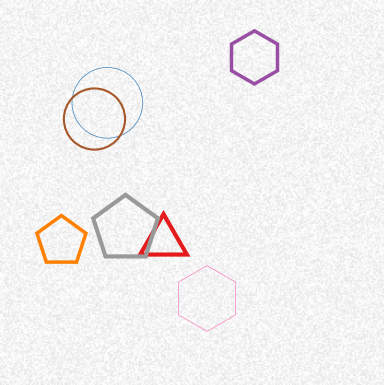[{"shape": "triangle", "thickness": 3, "radius": 0.35, "center": [0.425, 0.374]}, {"shape": "circle", "thickness": 0.5, "radius": 0.46, "center": [0.279, 0.733]}, {"shape": "hexagon", "thickness": 2.5, "radius": 0.34, "center": [0.661, 0.851]}, {"shape": "pentagon", "thickness": 2.5, "radius": 0.33, "center": [0.16, 0.373]}, {"shape": "circle", "thickness": 1.5, "radius": 0.4, "center": [0.245, 0.691]}, {"shape": "hexagon", "thickness": 0.5, "radius": 0.43, "center": [0.538, 0.225]}, {"shape": "pentagon", "thickness": 3, "radius": 0.44, "center": [0.326, 0.405]}]